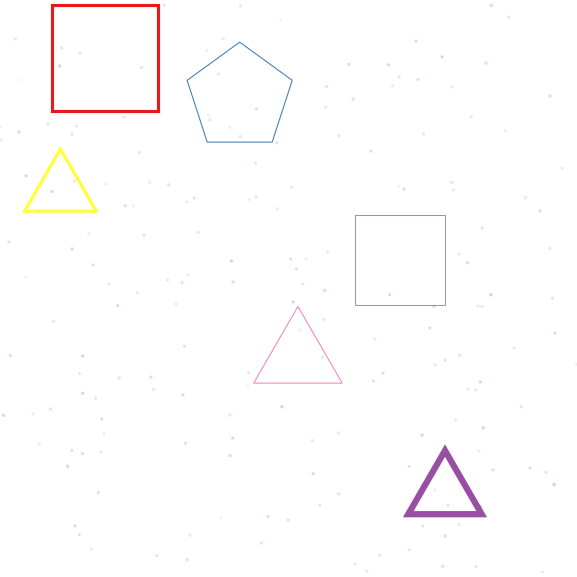[{"shape": "square", "thickness": 1.5, "radius": 0.46, "center": [0.181, 0.899]}, {"shape": "pentagon", "thickness": 0.5, "radius": 0.48, "center": [0.415, 0.83]}, {"shape": "triangle", "thickness": 3, "radius": 0.37, "center": [0.771, 0.145]}, {"shape": "triangle", "thickness": 1.5, "radius": 0.36, "center": [0.105, 0.669]}, {"shape": "triangle", "thickness": 0.5, "radius": 0.44, "center": [0.516, 0.38]}, {"shape": "square", "thickness": 0.5, "radius": 0.39, "center": [0.693, 0.549]}]